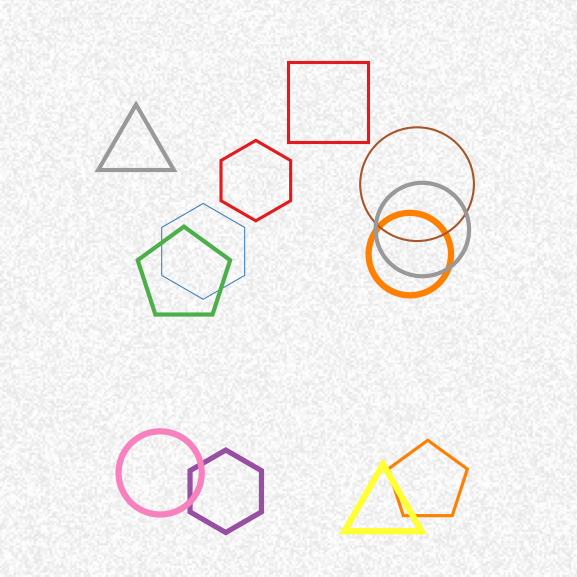[{"shape": "hexagon", "thickness": 1.5, "radius": 0.35, "center": [0.443, 0.686]}, {"shape": "square", "thickness": 1.5, "radius": 0.35, "center": [0.568, 0.822]}, {"shape": "hexagon", "thickness": 0.5, "radius": 0.41, "center": [0.352, 0.564]}, {"shape": "pentagon", "thickness": 2, "radius": 0.42, "center": [0.319, 0.523]}, {"shape": "hexagon", "thickness": 2.5, "radius": 0.36, "center": [0.391, 0.148]}, {"shape": "pentagon", "thickness": 1.5, "radius": 0.36, "center": [0.741, 0.165]}, {"shape": "circle", "thickness": 3, "radius": 0.36, "center": [0.71, 0.559]}, {"shape": "triangle", "thickness": 3, "radius": 0.39, "center": [0.663, 0.118]}, {"shape": "circle", "thickness": 1, "radius": 0.49, "center": [0.722, 0.68]}, {"shape": "circle", "thickness": 3, "radius": 0.36, "center": [0.277, 0.18]}, {"shape": "circle", "thickness": 2, "radius": 0.4, "center": [0.731, 0.602]}, {"shape": "triangle", "thickness": 2, "radius": 0.38, "center": [0.236, 0.743]}]